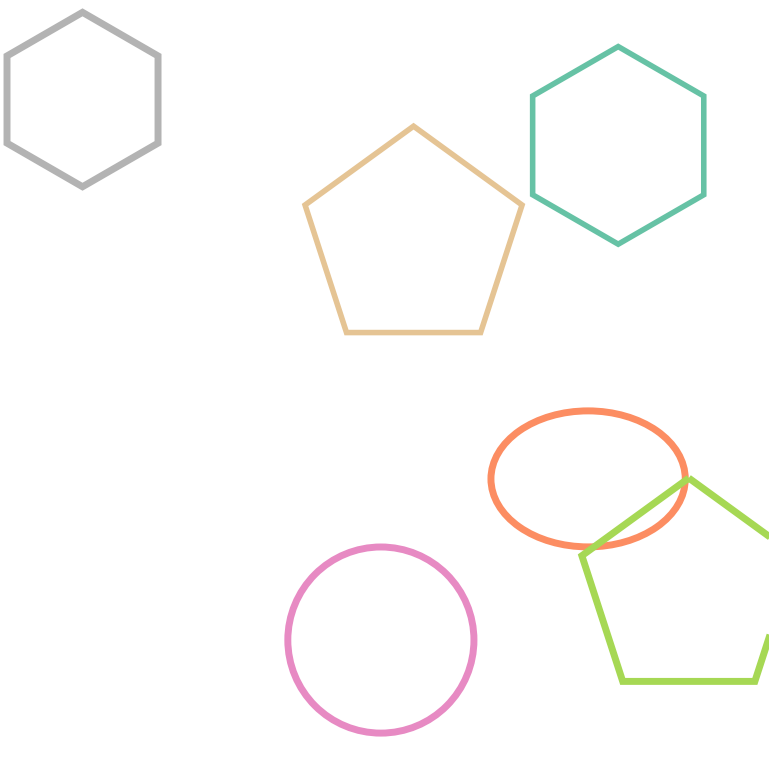[{"shape": "hexagon", "thickness": 2, "radius": 0.64, "center": [0.803, 0.811]}, {"shape": "oval", "thickness": 2.5, "radius": 0.63, "center": [0.764, 0.378]}, {"shape": "circle", "thickness": 2.5, "radius": 0.6, "center": [0.495, 0.169]}, {"shape": "pentagon", "thickness": 2.5, "radius": 0.73, "center": [0.895, 0.233]}, {"shape": "pentagon", "thickness": 2, "radius": 0.74, "center": [0.537, 0.688]}, {"shape": "hexagon", "thickness": 2.5, "radius": 0.57, "center": [0.107, 0.871]}]